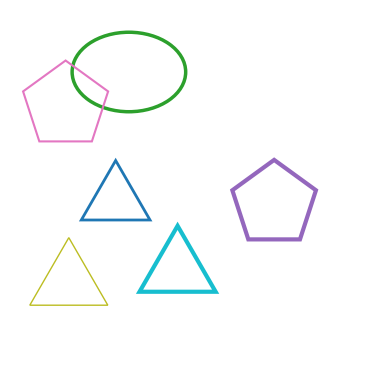[{"shape": "triangle", "thickness": 2, "radius": 0.52, "center": [0.3, 0.48]}, {"shape": "oval", "thickness": 2.5, "radius": 0.74, "center": [0.335, 0.813]}, {"shape": "pentagon", "thickness": 3, "radius": 0.57, "center": [0.712, 0.471]}, {"shape": "pentagon", "thickness": 1.5, "radius": 0.58, "center": [0.17, 0.727]}, {"shape": "triangle", "thickness": 1, "radius": 0.58, "center": [0.179, 0.266]}, {"shape": "triangle", "thickness": 3, "radius": 0.57, "center": [0.461, 0.299]}]